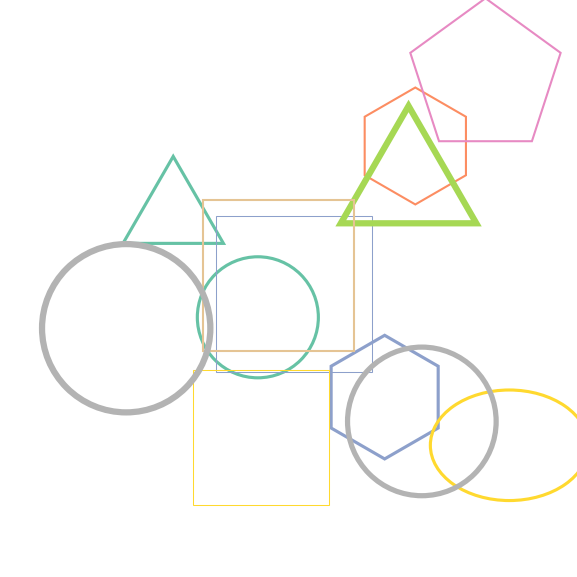[{"shape": "triangle", "thickness": 1.5, "radius": 0.5, "center": [0.3, 0.628]}, {"shape": "circle", "thickness": 1.5, "radius": 0.52, "center": [0.446, 0.45]}, {"shape": "hexagon", "thickness": 1, "radius": 0.51, "center": [0.719, 0.746]}, {"shape": "hexagon", "thickness": 1.5, "radius": 0.54, "center": [0.666, 0.311]}, {"shape": "square", "thickness": 0.5, "radius": 0.68, "center": [0.509, 0.49]}, {"shape": "pentagon", "thickness": 1, "radius": 0.68, "center": [0.841, 0.865]}, {"shape": "triangle", "thickness": 3, "radius": 0.68, "center": [0.707, 0.68]}, {"shape": "square", "thickness": 0.5, "radius": 0.59, "center": [0.452, 0.242]}, {"shape": "oval", "thickness": 1.5, "radius": 0.68, "center": [0.882, 0.228]}, {"shape": "square", "thickness": 1, "radius": 0.65, "center": [0.482, 0.522]}, {"shape": "circle", "thickness": 2.5, "radius": 0.64, "center": [0.73, 0.269]}, {"shape": "circle", "thickness": 3, "radius": 0.73, "center": [0.219, 0.431]}]